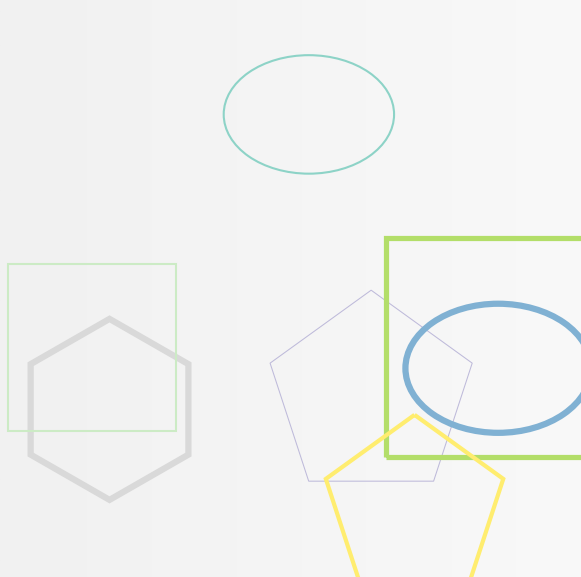[{"shape": "oval", "thickness": 1, "radius": 0.73, "center": [0.531, 0.801]}, {"shape": "pentagon", "thickness": 0.5, "radius": 0.91, "center": [0.639, 0.314]}, {"shape": "oval", "thickness": 3, "radius": 0.8, "center": [0.857, 0.361]}, {"shape": "square", "thickness": 2.5, "radius": 0.94, "center": [0.853, 0.397]}, {"shape": "hexagon", "thickness": 3, "radius": 0.78, "center": [0.188, 0.29]}, {"shape": "square", "thickness": 1, "radius": 0.72, "center": [0.158, 0.397]}, {"shape": "pentagon", "thickness": 2, "radius": 0.8, "center": [0.713, 0.12]}]